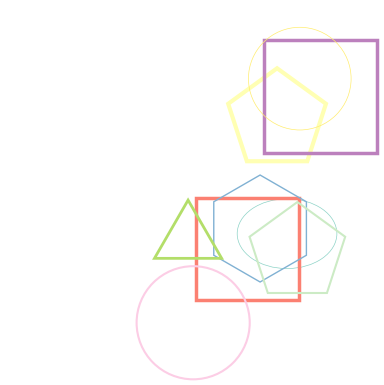[{"shape": "oval", "thickness": 0.5, "radius": 0.65, "center": [0.746, 0.393]}, {"shape": "pentagon", "thickness": 3, "radius": 0.67, "center": [0.72, 0.689]}, {"shape": "square", "thickness": 2.5, "radius": 0.66, "center": [0.643, 0.353]}, {"shape": "hexagon", "thickness": 1, "radius": 0.69, "center": [0.676, 0.406]}, {"shape": "triangle", "thickness": 2, "radius": 0.5, "center": [0.489, 0.379]}, {"shape": "circle", "thickness": 1.5, "radius": 0.73, "center": [0.502, 0.162]}, {"shape": "square", "thickness": 2.5, "radius": 0.74, "center": [0.832, 0.749]}, {"shape": "pentagon", "thickness": 1.5, "radius": 0.65, "center": [0.772, 0.345]}, {"shape": "circle", "thickness": 0.5, "radius": 0.67, "center": [0.779, 0.796]}]